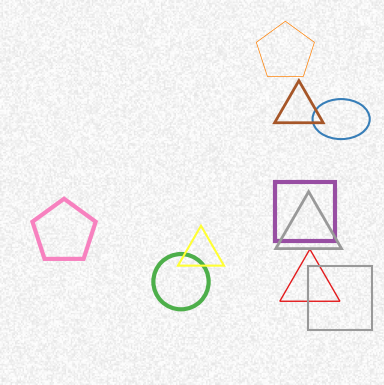[{"shape": "triangle", "thickness": 1, "radius": 0.45, "center": [0.805, 0.263]}, {"shape": "oval", "thickness": 1.5, "radius": 0.37, "center": [0.886, 0.691]}, {"shape": "circle", "thickness": 3, "radius": 0.36, "center": [0.47, 0.268]}, {"shape": "square", "thickness": 3, "radius": 0.39, "center": [0.792, 0.451]}, {"shape": "pentagon", "thickness": 0.5, "radius": 0.4, "center": [0.741, 0.866]}, {"shape": "triangle", "thickness": 1.5, "radius": 0.34, "center": [0.522, 0.345]}, {"shape": "triangle", "thickness": 2, "radius": 0.36, "center": [0.776, 0.718]}, {"shape": "pentagon", "thickness": 3, "radius": 0.43, "center": [0.166, 0.397]}, {"shape": "square", "thickness": 1.5, "radius": 0.42, "center": [0.884, 0.226]}, {"shape": "triangle", "thickness": 2, "radius": 0.49, "center": [0.802, 0.404]}]